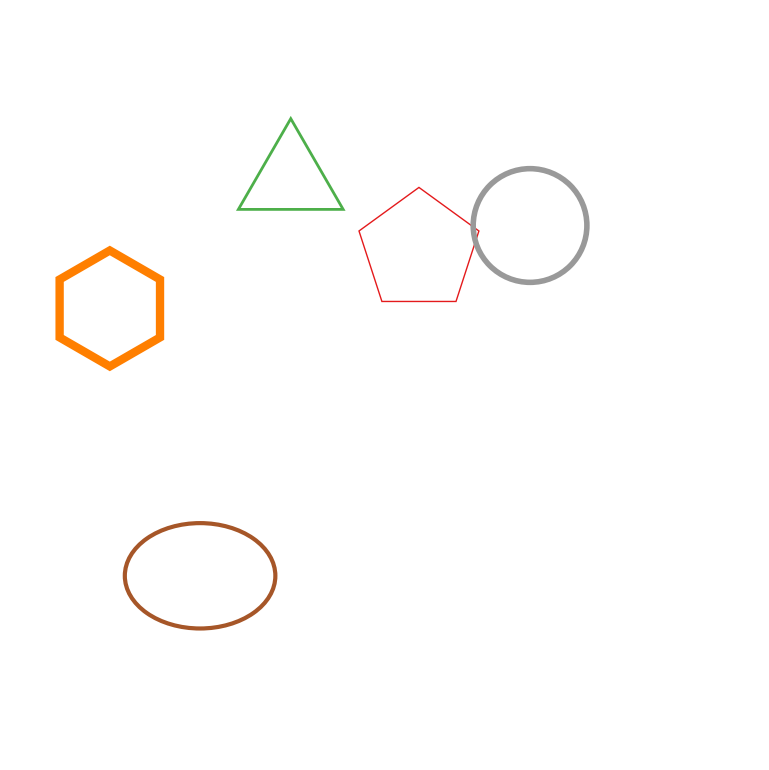[{"shape": "pentagon", "thickness": 0.5, "radius": 0.41, "center": [0.544, 0.675]}, {"shape": "triangle", "thickness": 1, "radius": 0.39, "center": [0.378, 0.767]}, {"shape": "hexagon", "thickness": 3, "radius": 0.38, "center": [0.143, 0.599]}, {"shape": "oval", "thickness": 1.5, "radius": 0.49, "center": [0.26, 0.252]}, {"shape": "circle", "thickness": 2, "radius": 0.37, "center": [0.688, 0.707]}]